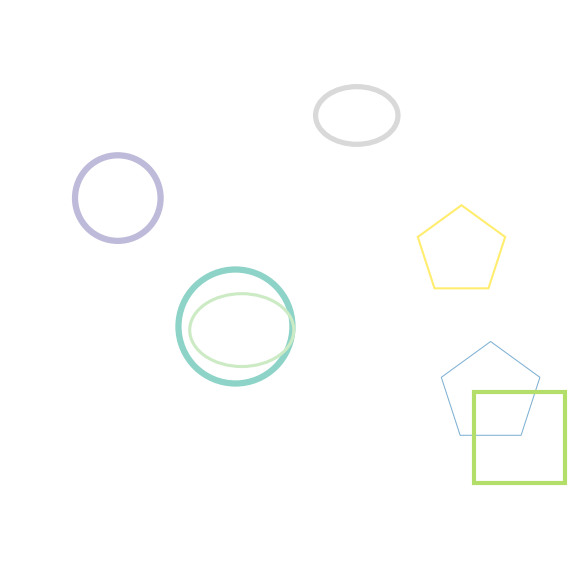[{"shape": "circle", "thickness": 3, "radius": 0.49, "center": [0.408, 0.434]}, {"shape": "circle", "thickness": 3, "radius": 0.37, "center": [0.204, 0.656]}, {"shape": "pentagon", "thickness": 0.5, "radius": 0.45, "center": [0.85, 0.318]}, {"shape": "square", "thickness": 2, "radius": 0.4, "center": [0.899, 0.241]}, {"shape": "oval", "thickness": 2.5, "radius": 0.36, "center": [0.618, 0.799]}, {"shape": "oval", "thickness": 1.5, "radius": 0.45, "center": [0.419, 0.428]}, {"shape": "pentagon", "thickness": 1, "radius": 0.4, "center": [0.799, 0.564]}]